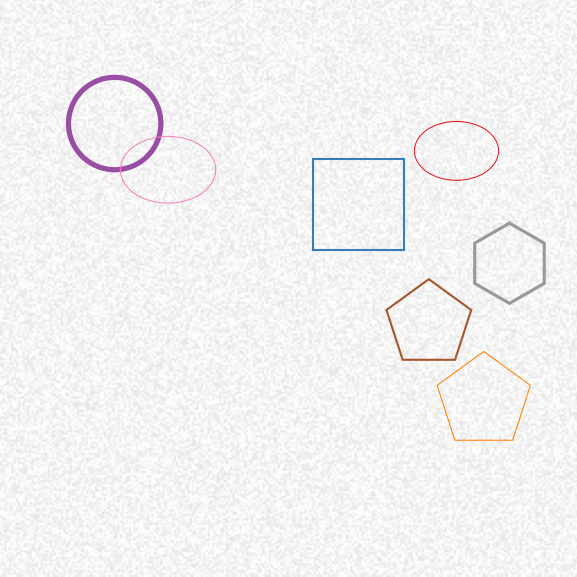[{"shape": "oval", "thickness": 0.5, "radius": 0.36, "center": [0.79, 0.738]}, {"shape": "square", "thickness": 1, "radius": 0.39, "center": [0.621, 0.646]}, {"shape": "circle", "thickness": 2.5, "radius": 0.4, "center": [0.199, 0.785]}, {"shape": "pentagon", "thickness": 0.5, "radius": 0.42, "center": [0.838, 0.306]}, {"shape": "pentagon", "thickness": 1, "radius": 0.39, "center": [0.743, 0.439]}, {"shape": "oval", "thickness": 0.5, "radius": 0.41, "center": [0.291, 0.705]}, {"shape": "hexagon", "thickness": 1.5, "radius": 0.35, "center": [0.882, 0.543]}]